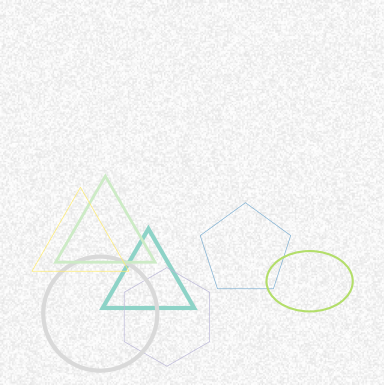[{"shape": "triangle", "thickness": 3, "radius": 0.69, "center": [0.386, 0.269]}, {"shape": "hexagon", "thickness": 0.5, "radius": 0.64, "center": [0.434, 0.177]}, {"shape": "pentagon", "thickness": 0.5, "radius": 0.62, "center": [0.638, 0.35]}, {"shape": "oval", "thickness": 1.5, "radius": 0.56, "center": [0.804, 0.27]}, {"shape": "circle", "thickness": 3, "radius": 0.74, "center": [0.26, 0.185]}, {"shape": "triangle", "thickness": 2, "radius": 0.75, "center": [0.274, 0.393]}, {"shape": "triangle", "thickness": 0.5, "radius": 0.73, "center": [0.209, 0.368]}]